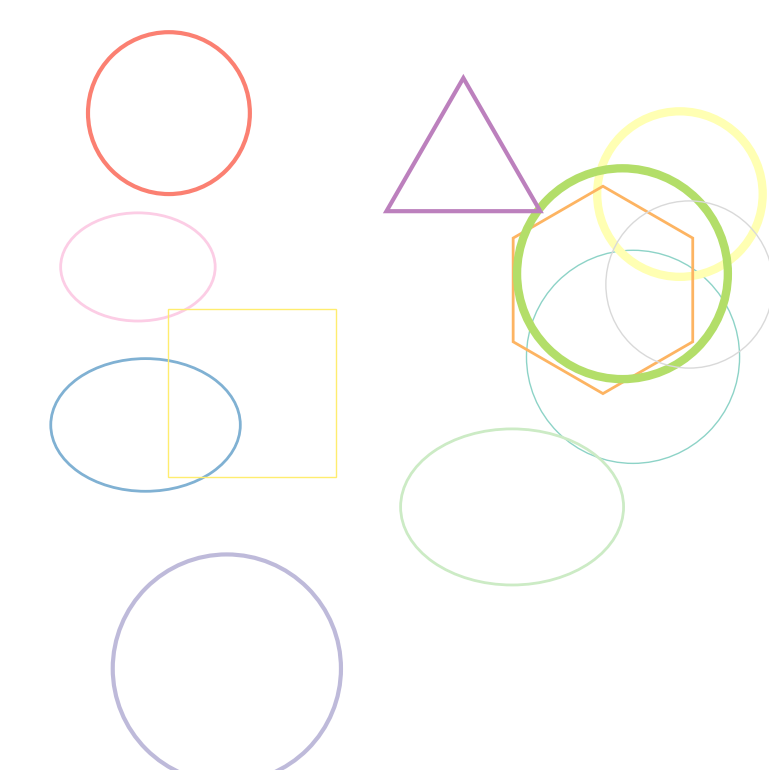[{"shape": "circle", "thickness": 0.5, "radius": 0.69, "center": [0.822, 0.537]}, {"shape": "circle", "thickness": 3, "radius": 0.54, "center": [0.883, 0.748]}, {"shape": "circle", "thickness": 1.5, "radius": 0.74, "center": [0.295, 0.132]}, {"shape": "circle", "thickness": 1.5, "radius": 0.53, "center": [0.219, 0.853]}, {"shape": "oval", "thickness": 1, "radius": 0.62, "center": [0.189, 0.448]}, {"shape": "hexagon", "thickness": 1, "radius": 0.67, "center": [0.783, 0.623]}, {"shape": "circle", "thickness": 3, "radius": 0.68, "center": [0.808, 0.645]}, {"shape": "oval", "thickness": 1, "radius": 0.5, "center": [0.179, 0.653]}, {"shape": "circle", "thickness": 0.5, "radius": 0.54, "center": [0.895, 0.631]}, {"shape": "triangle", "thickness": 1.5, "radius": 0.58, "center": [0.602, 0.783]}, {"shape": "oval", "thickness": 1, "radius": 0.72, "center": [0.665, 0.342]}, {"shape": "square", "thickness": 0.5, "radius": 0.55, "center": [0.327, 0.489]}]